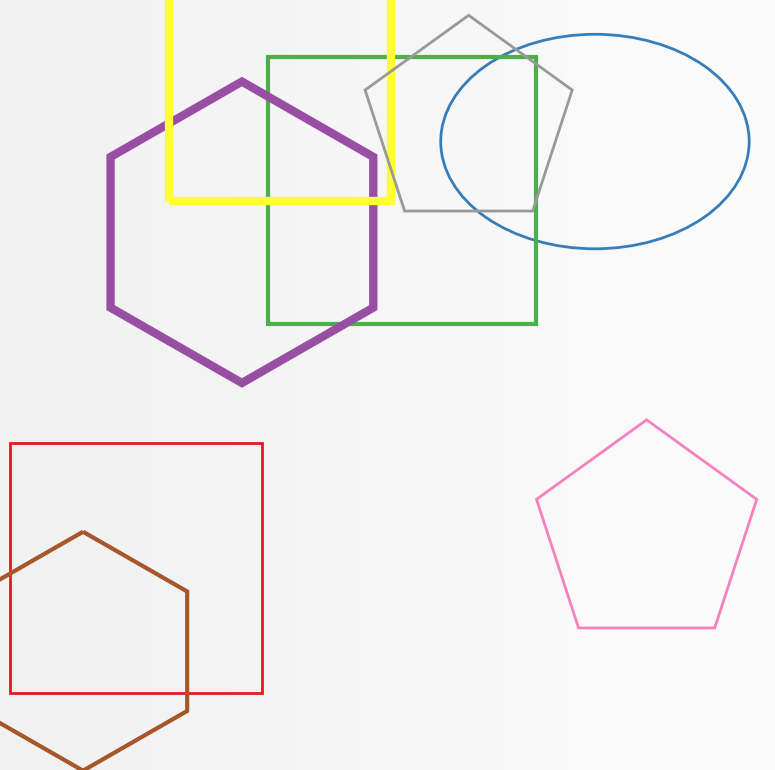[{"shape": "square", "thickness": 1, "radius": 0.81, "center": [0.175, 0.262]}, {"shape": "oval", "thickness": 1, "radius": 0.99, "center": [0.768, 0.816]}, {"shape": "square", "thickness": 1.5, "radius": 0.87, "center": [0.519, 0.753]}, {"shape": "hexagon", "thickness": 3, "radius": 0.98, "center": [0.312, 0.698]}, {"shape": "square", "thickness": 3, "radius": 0.72, "center": [0.361, 0.882]}, {"shape": "hexagon", "thickness": 1.5, "radius": 0.78, "center": [0.107, 0.154]}, {"shape": "pentagon", "thickness": 1, "radius": 0.75, "center": [0.834, 0.305]}, {"shape": "pentagon", "thickness": 1, "radius": 0.7, "center": [0.605, 0.84]}]